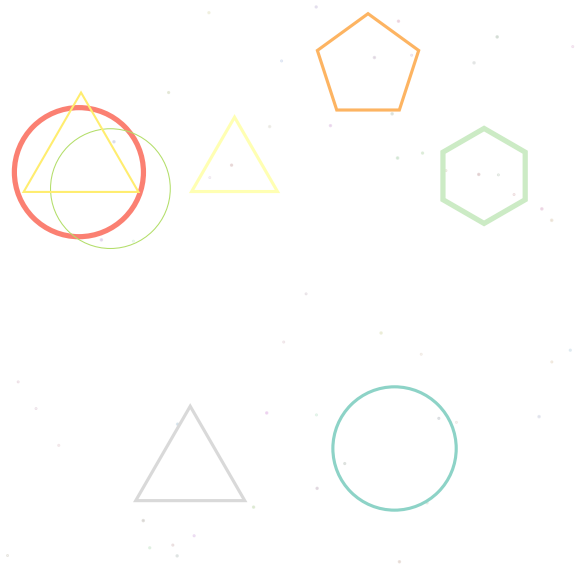[{"shape": "circle", "thickness": 1.5, "radius": 0.53, "center": [0.683, 0.223]}, {"shape": "triangle", "thickness": 1.5, "radius": 0.43, "center": [0.406, 0.71]}, {"shape": "circle", "thickness": 2.5, "radius": 0.56, "center": [0.137, 0.701]}, {"shape": "pentagon", "thickness": 1.5, "radius": 0.46, "center": [0.637, 0.883]}, {"shape": "circle", "thickness": 0.5, "radius": 0.52, "center": [0.191, 0.673]}, {"shape": "triangle", "thickness": 1.5, "radius": 0.54, "center": [0.329, 0.187]}, {"shape": "hexagon", "thickness": 2.5, "radius": 0.41, "center": [0.838, 0.694]}, {"shape": "triangle", "thickness": 1, "radius": 0.57, "center": [0.14, 0.724]}]